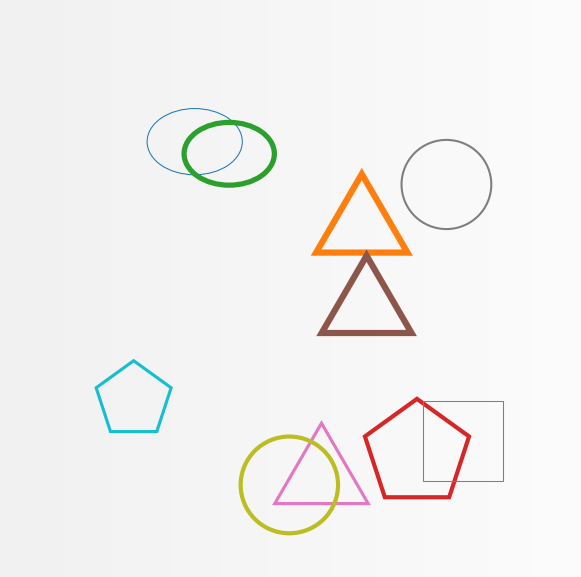[{"shape": "oval", "thickness": 0.5, "radius": 0.41, "center": [0.335, 0.754]}, {"shape": "triangle", "thickness": 3, "radius": 0.45, "center": [0.622, 0.607]}, {"shape": "oval", "thickness": 2.5, "radius": 0.39, "center": [0.394, 0.733]}, {"shape": "pentagon", "thickness": 2, "radius": 0.47, "center": [0.717, 0.214]}, {"shape": "square", "thickness": 0.5, "radius": 0.35, "center": [0.797, 0.235]}, {"shape": "triangle", "thickness": 3, "radius": 0.45, "center": [0.631, 0.467]}, {"shape": "triangle", "thickness": 1.5, "radius": 0.46, "center": [0.553, 0.174]}, {"shape": "circle", "thickness": 1, "radius": 0.39, "center": [0.768, 0.68]}, {"shape": "circle", "thickness": 2, "radius": 0.42, "center": [0.498, 0.159]}, {"shape": "pentagon", "thickness": 1.5, "radius": 0.34, "center": [0.23, 0.307]}]